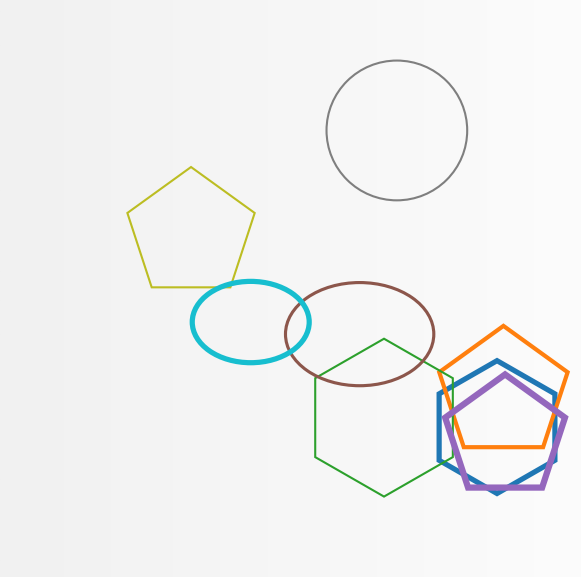[{"shape": "hexagon", "thickness": 2.5, "radius": 0.57, "center": [0.855, 0.26]}, {"shape": "pentagon", "thickness": 2, "radius": 0.58, "center": [0.866, 0.319]}, {"shape": "hexagon", "thickness": 1, "radius": 0.68, "center": [0.661, 0.276]}, {"shape": "pentagon", "thickness": 3, "radius": 0.54, "center": [0.869, 0.242]}, {"shape": "oval", "thickness": 1.5, "radius": 0.64, "center": [0.619, 0.421]}, {"shape": "circle", "thickness": 1, "radius": 0.61, "center": [0.683, 0.773]}, {"shape": "pentagon", "thickness": 1, "radius": 0.58, "center": [0.329, 0.595]}, {"shape": "oval", "thickness": 2.5, "radius": 0.5, "center": [0.431, 0.441]}]